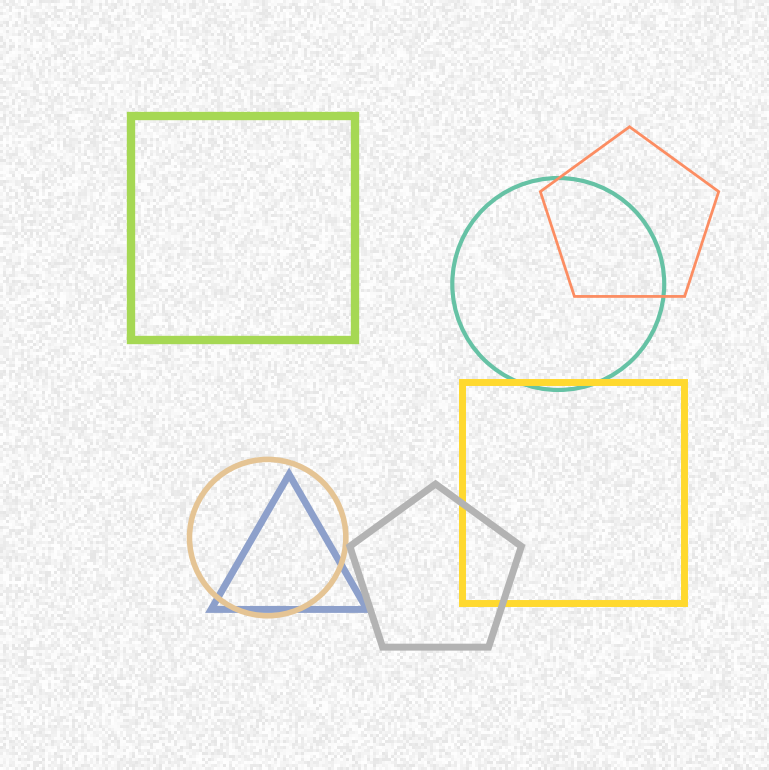[{"shape": "circle", "thickness": 1.5, "radius": 0.69, "center": [0.725, 0.631]}, {"shape": "pentagon", "thickness": 1, "radius": 0.61, "center": [0.818, 0.714]}, {"shape": "triangle", "thickness": 2.5, "radius": 0.58, "center": [0.375, 0.267]}, {"shape": "square", "thickness": 3, "radius": 0.73, "center": [0.315, 0.704]}, {"shape": "square", "thickness": 2.5, "radius": 0.72, "center": [0.744, 0.36]}, {"shape": "circle", "thickness": 2, "radius": 0.51, "center": [0.348, 0.302]}, {"shape": "pentagon", "thickness": 2.5, "radius": 0.59, "center": [0.566, 0.254]}]